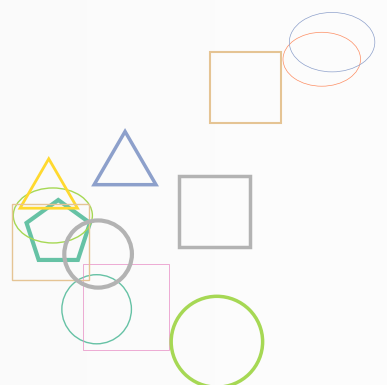[{"shape": "pentagon", "thickness": 3, "radius": 0.43, "center": [0.15, 0.394]}, {"shape": "circle", "thickness": 1, "radius": 0.45, "center": [0.249, 0.197]}, {"shape": "oval", "thickness": 0.5, "radius": 0.5, "center": [0.83, 0.846]}, {"shape": "oval", "thickness": 0.5, "radius": 0.55, "center": [0.857, 0.891]}, {"shape": "triangle", "thickness": 2.5, "radius": 0.46, "center": [0.323, 0.566]}, {"shape": "square", "thickness": 0.5, "radius": 0.56, "center": [0.325, 0.203]}, {"shape": "oval", "thickness": 1, "radius": 0.51, "center": [0.136, 0.44]}, {"shape": "circle", "thickness": 2.5, "radius": 0.59, "center": [0.56, 0.112]}, {"shape": "triangle", "thickness": 2, "radius": 0.43, "center": [0.126, 0.502]}, {"shape": "square", "thickness": 1, "radius": 0.5, "center": [0.13, 0.372]}, {"shape": "square", "thickness": 1.5, "radius": 0.46, "center": [0.634, 0.773]}, {"shape": "circle", "thickness": 3, "radius": 0.44, "center": [0.253, 0.34]}, {"shape": "square", "thickness": 2.5, "radius": 0.46, "center": [0.553, 0.452]}]